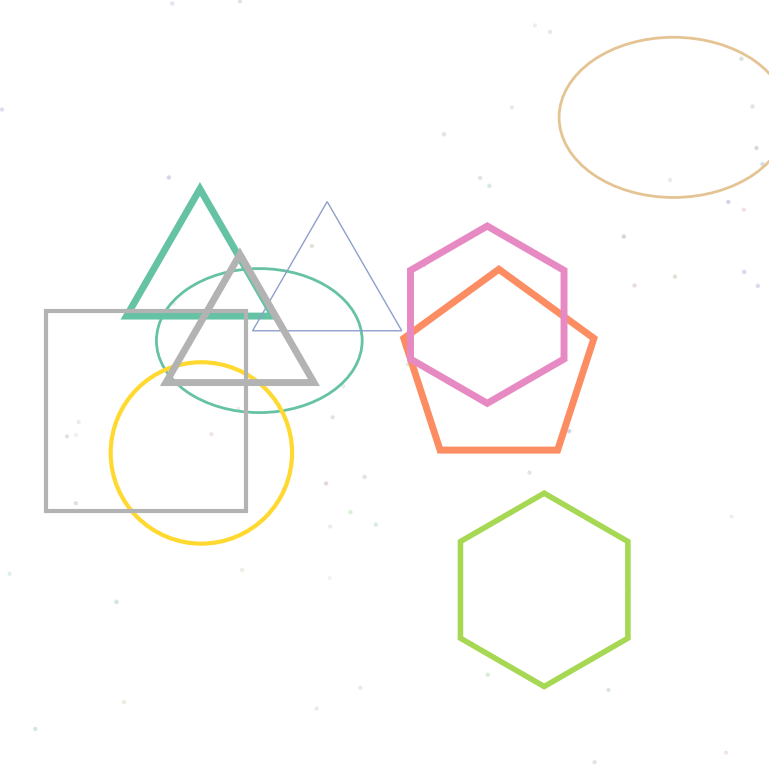[{"shape": "oval", "thickness": 1, "radius": 0.67, "center": [0.337, 0.558]}, {"shape": "triangle", "thickness": 2.5, "radius": 0.55, "center": [0.26, 0.645]}, {"shape": "pentagon", "thickness": 2.5, "radius": 0.65, "center": [0.648, 0.52]}, {"shape": "triangle", "thickness": 0.5, "radius": 0.56, "center": [0.425, 0.626]}, {"shape": "hexagon", "thickness": 2.5, "radius": 0.58, "center": [0.633, 0.591]}, {"shape": "hexagon", "thickness": 2, "radius": 0.63, "center": [0.707, 0.234]}, {"shape": "circle", "thickness": 1.5, "radius": 0.59, "center": [0.262, 0.412]}, {"shape": "oval", "thickness": 1, "radius": 0.74, "center": [0.875, 0.848]}, {"shape": "triangle", "thickness": 2.5, "radius": 0.55, "center": [0.312, 0.559]}, {"shape": "square", "thickness": 1.5, "radius": 0.65, "center": [0.19, 0.466]}]